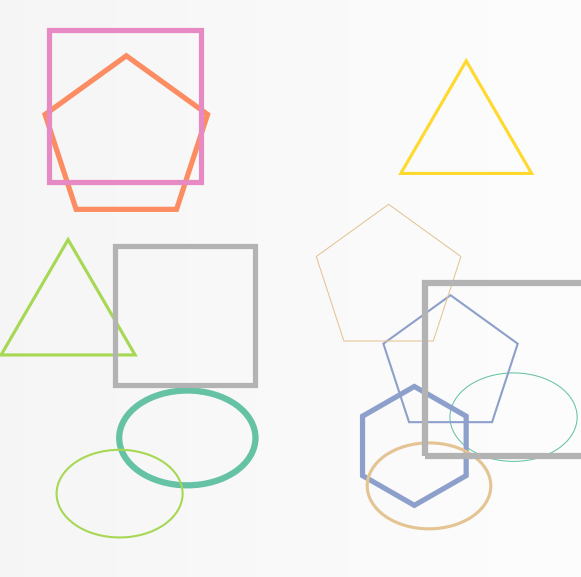[{"shape": "oval", "thickness": 0.5, "radius": 0.55, "center": [0.884, 0.277]}, {"shape": "oval", "thickness": 3, "radius": 0.59, "center": [0.322, 0.241]}, {"shape": "pentagon", "thickness": 2.5, "radius": 0.73, "center": [0.217, 0.756]}, {"shape": "hexagon", "thickness": 2.5, "radius": 0.51, "center": [0.713, 0.227]}, {"shape": "pentagon", "thickness": 1, "radius": 0.61, "center": [0.775, 0.366]}, {"shape": "square", "thickness": 2.5, "radius": 0.66, "center": [0.215, 0.816]}, {"shape": "triangle", "thickness": 1.5, "radius": 0.67, "center": [0.117, 0.451]}, {"shape": "oval", "thickness": 1, "radius": 0.54, "center": [0.206, 0.144]}, {"shape": "triangle", "thickness": 1.5, "radius": 0.65, "center": [0.802, 0.764]}, {"shape": "oval", "thickness": 1.5, "radius": 0.53, "center": [0.738, 0.158]}, {"shape": "pentagon", "thickness": 0.5, "radius": 0.65, "center": [0.669, 0.515]}, {"shape": "square", "thickness": 3, "radius": 0.75, "center": [0.882, 0.36]}, {"shape": "square", "thickness": 2.5, "radius": 0.6, "center": [0.319, 0.453]}]